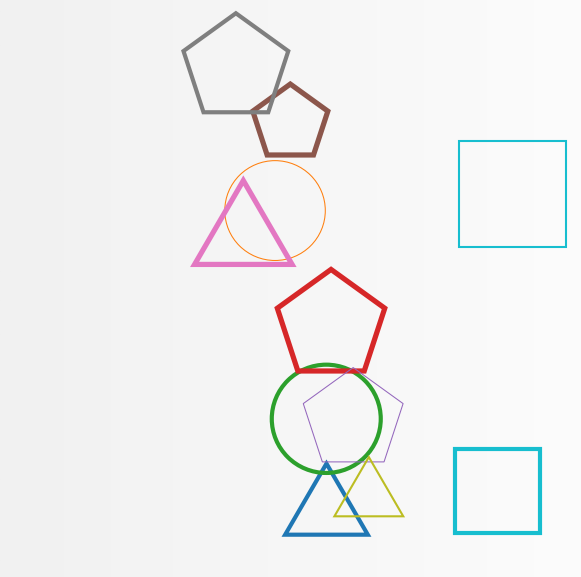[{"shape": "triangle", "thickness": 2, "radius": 0.41, "center": [0.562, 0.114]}, {"shape": "circle", "thickness": 0.5, "radius": 0.43, "center": [0.473, 0.635]}, {"shape": "circle", "thickness": 2, "radius": 0.47, "center": [0.561, 0.274]}, {"shape": "pentagon", "thickness": 2.5, "radius": 0.49, "center": [0.57, 0.435]}, {"shape": "pentagon", "thickness": 0.5, "radius": 0.45, "center": [0.608, 0.272]}, {"shape": "pentagon", "thickness": 2.5, "radius": 0.34, "center": [0.499, 0.786]}, {"shape": "triangle", "thickness": 2.5, "radius": 0.48, "center": [0.419, 0.59]}, {"shape": "pentagon", "thickness": 2, "radius": 0.47, "center": [0.406, 0.881]}, {"shape": "triangle", "thickness": 1, "radius": 0.34, "center": [0.635, 0.139]}, {"shape": "square", "thickness": 2, "radius": 0.37, "center": [0.856, 0.149]}, {"shape": "square", "thickness": 1, "radius": 0.46, "center": [0.881, 0.664]}]